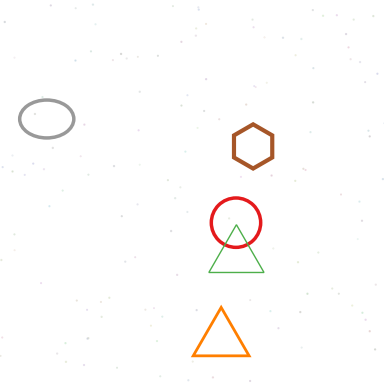[{"shape": "circle", "thickness": 2.5, "radius": 0.32, "center": [0.613, 0.422]}, {"shape": "triangle", "thickness": 1, "radius": 0.41, "center": [0.614, 0.334]}, {"shape": "triangle", "thickness": 2, "radius": 0.42, "center": [0.574, 0.118]}, {"shape": "hexagon", "thickness": 3, "radius": 0.29, "center": [0.657, 0.62]}, {"shape": "oval", "thickness": 2.5, "radius": 0.35, "center": [0.121, 0.691]}]